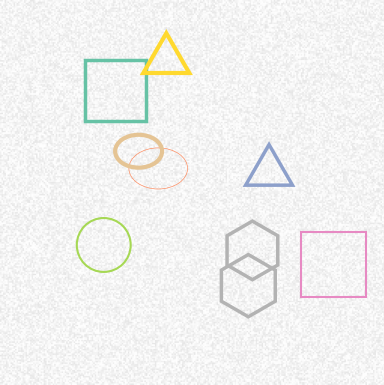[{"shape": "square", "thickness": 2.5, "radius": 0.4, "center": [0.3, 0.765]}, {"shape": "oval", "thickness": 0.5, "radius": 0.38, "center": [0.411, 0.562]}, {"shape": "triangle", "thickness": 2.5, "radius": 0.35, "center": [0.699, 0.554]}, {"shape": "square", "thickness": 1.5, "radius": 0.42, "center": [0.866, 0.313]}, {"shape": "circle", "thickness": 1.5, "radius": 0.35, "center": [0.269, 0.364]}, {"shape": "triangle", "thickness": 3, "radius": 0.34, "center": [0.432, 0.845]}, {"shape": "oval", "thickness": 3, "radius": 0.3, "center": [0.36, 0.607]}, {"shape": "hexagon", "thickness": 2.5, "radius": 0.4, "center": [0.645, 0.258]}, {"shape": "hexagon", "thickness": 2.5, "radius": 0.38, "center": [0.656, 0.35]}]